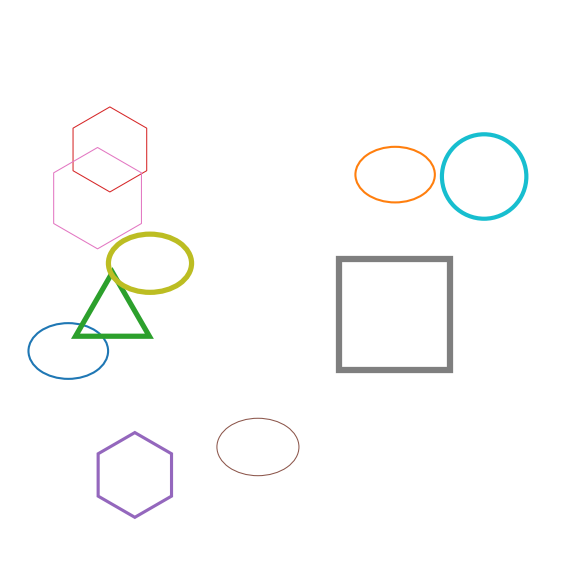[{"shape": "oval", "thickness": 1, "radius": 0.34, "center": [0.118, 0.391]}, {"shape": "oval", "thickness": 1, "radius": 0.34, "center": [0.684, 0.697]}, {"shape": "triangle", "thickness": 2.5, "radius": 0.37, "center": [0.195, 0.454]}, {"shape": "hexagon", "thickness": 0.5, "radius": 0.37, "center": [0.19, 0.74]}, {"shape": "hexagon", "thickness": 1.5, "radius": 0.37, "center": [0.233, 0.177]}, {"shape": "oval", "thickness": 0.5, "radius": 0.36, "center": [0.447, 0.225]}, {"shape": "hexagon", "thickness": 0.5, "radius": 0.44, "center": [0.169, 0.656]}, {"shape": "square", "thickness": 3, "radius": 0.48, "center": [0.683, 0.455]}, {"shape": "oval", "thickness": 2.5, "radius": 0.36, "center": [0.26, 0.543]}, {"shape": "circle", "thickness": 2, "radius": 0.37, "center": [0.838, 0.693]}]